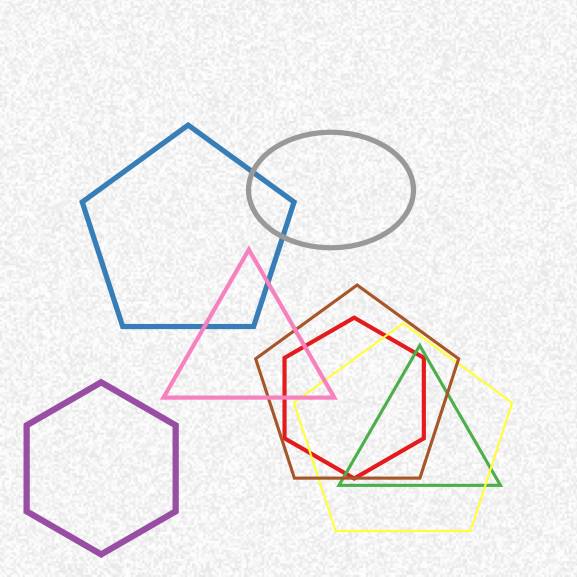[{"shape": "hexagon", "thickness": 2, "radius": 0.7, "center": [0.613, 0.31]}, {"shape": "pentagon", "thickness": 2.5, "radius": 0.96, "center": [0.326, 0.59]}, {"shape": "triangle", "thickness": 1.5, "radius": 0.81, "center": [0.727, 0.239]}, {"shape": "hexagon", "thickness": 3, "radius": 0.74, "center": [0.175, 0.188]}, {"shape": "pentagon", "thickness": 1, "radius": 0.99, "center": [0.698, 0.24]}, {"shape": "pentagon", "thickness": 1.5, "radius": 0.92, "center": [0.618, 0.321]}, {"shape": "triangle", "thickness": 2, "radius": 0.85, "center": [0.431, 0.396]}, {"shape": "oval", "thickness": 2.5, "radius": 0.71, "center": [0.573, 0.67]}]